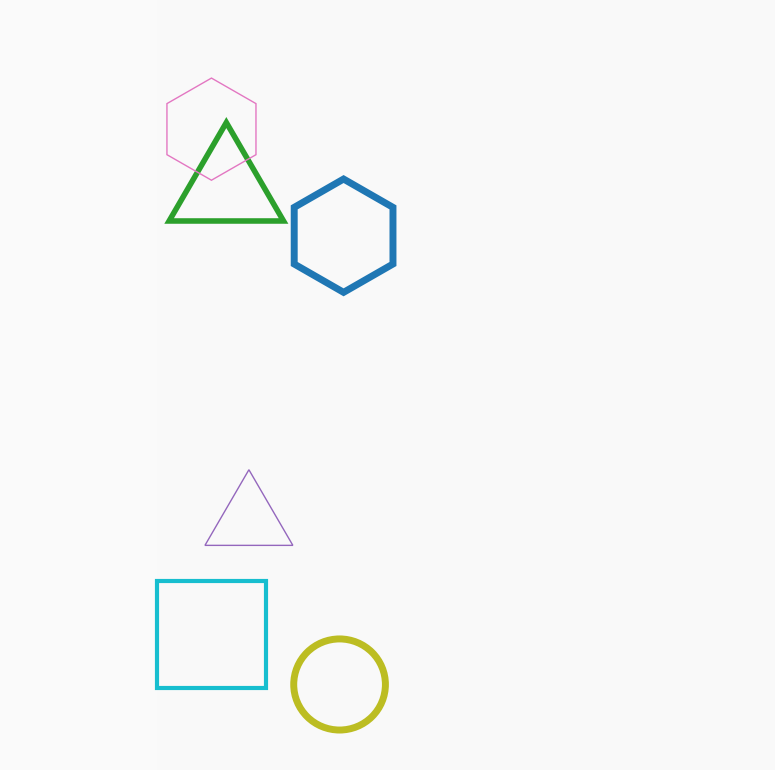[{"shape": "hexagon", "thickness": 2.5, "radius": 0.37, "center": [0.443, 0.694]}, {"shape": "triangle", "thickness": 2, "radius": 0.43, "center": [0.292, 0.756]}, {"shape": "triangle", "thickness": 0.5, "radius": 0.33, "center": [0.321, 0.324]}, {"shape": "hexagon", "thickness": 0.5, "radius": 0.33, "center": [0.273, 0.832]}, {"shape": "circle", "thickness": 2.5, "radius": 0.3, "center": [0.438, 0.111]}, {"shape": "square", "thickness": 1.5, "radius": 0.35, "center": [0.273, 0.176]}]